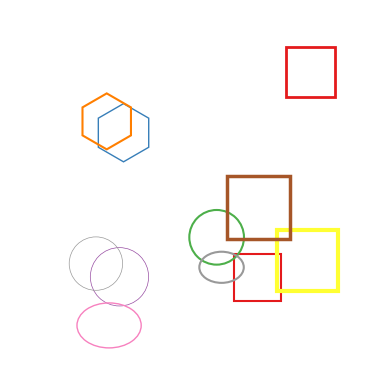[{"shape": "square", "thickness": 1.5, "radius": 0.31, "center": [0.668, 0.279]}, {"shape": "square", "thickness": 2, "radius": 0.32, "center": [0.806, 0.813]}, {"shape": "hexagon", "thickness": 1, "radius": 0.38, "center": [0.321, 0.655]}, {"shape": "circle", "thickness": 1.5, "radius": 0.35, "center": [0.563, 0.384]}, {"shape": "circle", "thickness": 0.5, "radius": 0.38, "center": [0.31, 0.281]}, {"shape": "hexagon", "thickness": 1.5, "radius": 0.36, "center": [0.277, 0.685]}, {"shape": "square", "thickness": 3, "radius": 0.4, "center": [0.798, 0.324]}, {"shape": "square", "thickness": 2.5, "radius": 0.41, "center": [0.672, 0.461]}, {"shape": "oval", "thickness": 1, "radius": 0.42, "center": [0.283, 0.155]}, {"shape": "circle", "thickness": 0.5, "radius": 0.35, "center": [0.249, 0.315]}, {"shape": "oval", "thickness": 1.5, "radius": 0.29, "center": [0.575, 0.306]}]